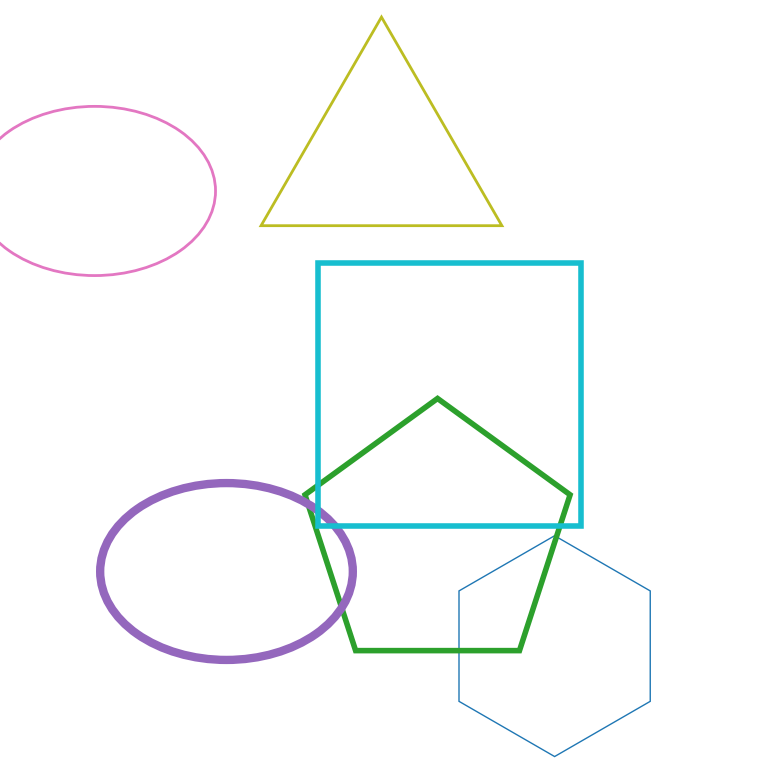[{"shape": "hexagon", "thickness": 0.5, "radius": 0.72, "center": [0.72, 0.161]}, {"shape": "pentagon", "thickness": 2, "radius": 0.91, "center": [0.568, 0.301]}, {"shape": "oval", "thickness": 3, "radius": 0.82, "center": [0.294, 0.258]}, {"shape": "oval", "thickness": 1, "radius": 0.78, "center": [0.123, 0.752]}, {"shape": "triangle", "thickness": 1, "radius": 0.9, "center": [0.495, 0.797]}, {"shape": "square", "thickness": 2, "radius": 0.85, "center": [0.584, 0.487]}]